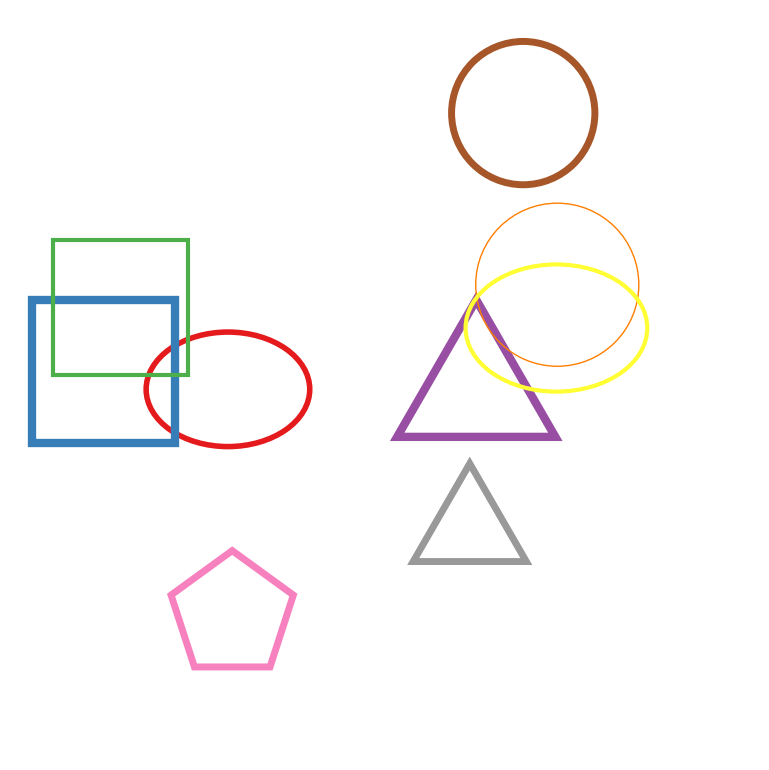[{"shape": "oval", "thickness": 2, "radius": 0.53, "center": [0.296, 0.494]}, {"shape": "square", "thickness": 3, "radius": 0.46, "center": [0.134, 0.518]}, {"shape": "square", "thickness": 1.5, "radius": 0.44, "center": [0.157, 0.601]}, {"shape": "triangle", "thickness": 3, "radius": 0.59, "center": [0.619, 0.492]}, {"shape": "circle", "thickness": 0.5, "radius": 0.53, "center": [0.724, 0.63]}, {"shape": "oval", "thickness": 1.5, "radius": 0.59, "center": [0.723, 0.574]}, {"shape": "circle", "thickness": 2.5, "radius": 0.47, "center": [0.68, 0.853]}, {"shape": "pentagon", "thickness": 2.5, "radius": 0.42, "center": [0.302, 0.201]}, {"shape": "triangle", "thickness": 2.5, "radius": 0.42, "center": [0.61, 0.313]}]